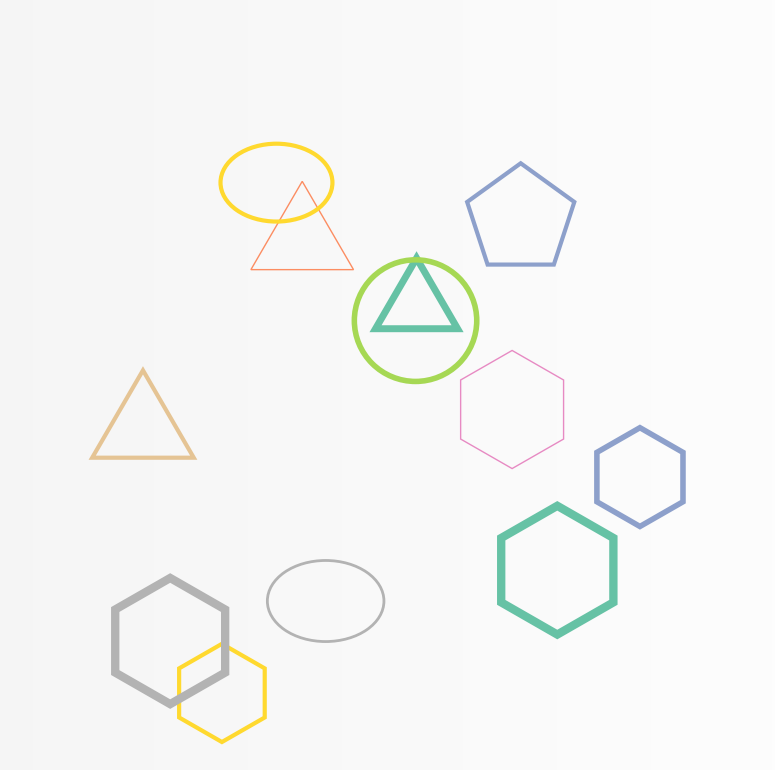[{"shape": "hexagon", "thickness": 3, "radius": 0.42, "center": [0.719, 0.26]}, {"shape": "triangle", "thickness": 2.5, "radius": 0.31, "center": [0.537, 0.604]}, {"shape": "triangle", "thickness": 0.5, "radius": 0.38, "center": [0.39, 0.688]}, {"shape": "hexagon", "thickness": 2, "radius": 0.32, "center": [0.826, 0.38]}, {"shape": "pentagon", "thickness": 1.5, "radius": 0.36, "center": [0.672, 0.715]}, {"shape": "hexagon", "thickness": 0.5, "radius": 0.38, "center": [0.661, 0.468]}, {"shape": "circle", "thickness": 2, "radius": 0.39, "center": [0.536, 0.584]}, {"shape": "oval", "thickness": 1.5, "radius": 0.36, "center": [0.357, 0.763]}, {"shape": "hexagon", "thickness": 1.5, "radius": 0.32, "center": [0.286, 0.1]}, {"shape": "triangle", "thickness": 1.5, "radius": 0.38, "center": [0.184, 0.443]}, {"shape": "oval", "thickness": 1, "radius": 0.38, "center": [0.42, 0.219]}, {"shape": "hexagon", "thickness": 3, "radius": 0.41, "center": [0.22, 0.167]}]